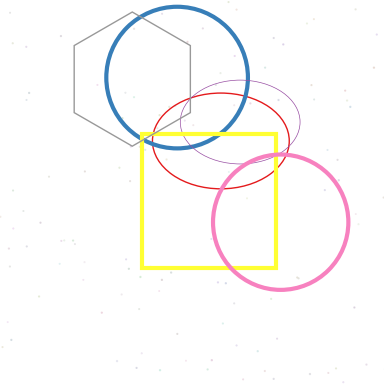[{"shape": "oval", "thickness": 1, "radius": 0.89, "center": [0.574, 0.634]}, {"shape": "circle", "thickness": 3, "radius": 0.92, "center": [0.46, 0.799]}, {"shape": "oval", "thickness": 0.5, "radius": 0.78, "center": [0.624, 0.683]}, {"shape": "square", "thickness": 3, "radius": 0.87, "center": [0.543, 0.479]}, {"shape": "circle", "thickness": 3, "radius": 0.88, "center": [0.729, 0.423]}, {"shape": "hexagon", "thickness": 1, "radius": 0.87, "center": [0.344, 0.795]}]